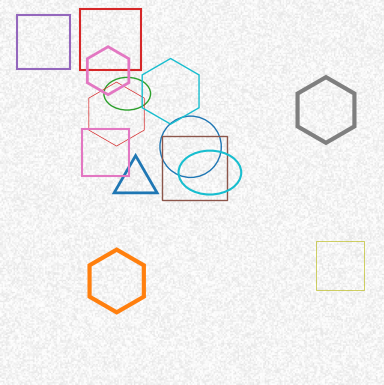[{"shape": "triangle", "thickness": 2, "radius": 0.32, "center": [0.352, 0.531]}, {"shape": "circle", "thickness": 1, "radius": 0.4, "center": [0.495, 0.619]}, {"shape": "hexagon", "thickness": 3, "radius": 0.41, "center": [0.303, 0.27]}, {"shape": "oval", "thickness": 1, "radius": 0.3, "center": [0.33, 0.757]}, {"shape": "square", "thickness": 1.5, "radius": 0.39, "center": [0.288, 0.897]}, {"shape": "hexagon", "thickness": 0.5, "radius": 0.42, "center": [0.303, 0.704]}, {"shape": "square", "thickness": 1.5, "radius": 0.35, "center": [0.113, 0.891]}, {"shape": "square", "thickness": 1, "radius": 0.42, "center": [0.505, 0.564]}, {"shape": "square", "thickness": 1.5, "radius": 0.3, "center": [0.274, 0.604]}, {"shape": "hexagon", "thickness": 2, "radius": 0.31, "center": [0.281, 0.816]}, {"shape": "hexagon", "thickness": 3, "radius": 0.43, "center": [0.847, 0.714]}, {"shape": "square", "thickness": 0.5, "radius": 0.31, "center": [0.884, 0.31]}, {"shape": "hexagon", "thickness": 1, "radius": 0.43, "center": [0.443, 0.763]}, {"shape": "oval", "thickness": 1.5, "radius": 0.41, "center": [0.545, 0.552]}]